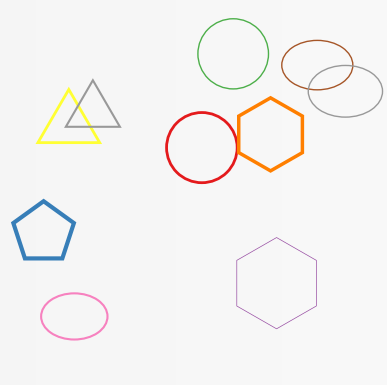[{"shape": "circle", "thickness": 2, "radius": 0.46, "center": [0.521, 0.617]}, {"shape": "pentagon", "thickness": 3, "radius": 0.41, "center": [0.113, 0.395]}, {"shape": "circle", "thickness": 1, "radius": 0.46, "center": [0.602, 0.86]}, {"shape": "hexagon", "thickness": 0.5, "radius": 0.59, "center": [0.714, 0.264]}, {"shape": "hexagon", "thickness": 2.5, "radius": 0.47, "center": [0.698, 0.651]}, {"shape": "triangle", "thickness": 2, "radius": 0.46, "center": [0.178, 0.676]}, {"shape": "oval", "thickness": 1, "radius": 0.46, "center": [0.819, 0.831]}, {"shape": "oval", "thickness": 1.5, "radius": 0.43, "center": [0.192, 0.178]}, {"shape": "triangle", "thickness": 1.5, "radius": 0.4, "center": [0.24, 0.711]}, {"shape": "oval", "thickness": 1, "radius": 0.48, "center": [0.891, 0.763]}]